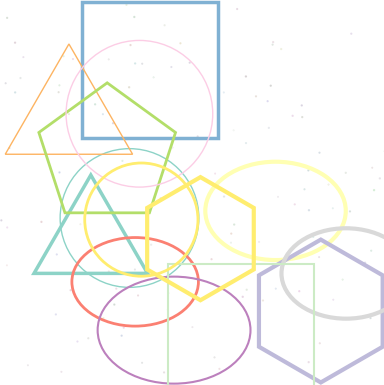[{"shape": "triangle", "thickness": 2.5, "radius": 0.85, "center": [0.236, 0.375]}, {"shape": "circle", "thickness": 1, "radius": 0.9, "center": [0.336, 0.434]}, {"shape": "oval", "thickness": 3, "radius": 0.91, "center": [0.716, 0.452]}, {"shape": "hexagon", "thickness": 3, "radius": 0.93, "center": [0.833, 0.192]}, {"shape": "oval", "thickness": 2, "radius": 0.82, "center": [0.351, 0.268]}, {"shape": "square", "thickness": 2.5, "radius": 0.88, "center": [0.389, 0.817]}, {"shape": "triangle", "thickness": 1, "radius": 0.95, "center": [0.179, 0.695]}, {"shape": "pentagon", "thickness": 2, "radius": 0.93, "center": [0.278, 0.598]}, {"shape": "circle", "thickness": 1, "radius": 0.95, "center": [0.362, 0.705]}, {"shape": "oval", "thickness": 3, "radius": 0.84, "center": [0.899, 0.29]}, {"shape": "oval", "thickness": 1.5, "radius": 0.99, "center": [0.452, 0.142]}, {"shape": "square", "thickness": 1.5, "radius": 0.95, "center": [0.625, 0.126]}, {"shape": "circle", "thickness": 2, "radius": 0.74, "center": [0.367, 0.43]}, {"shape": "hexagon", "thickness": 3, "radius": 0.8, "center": [0.521, 0.38]}]